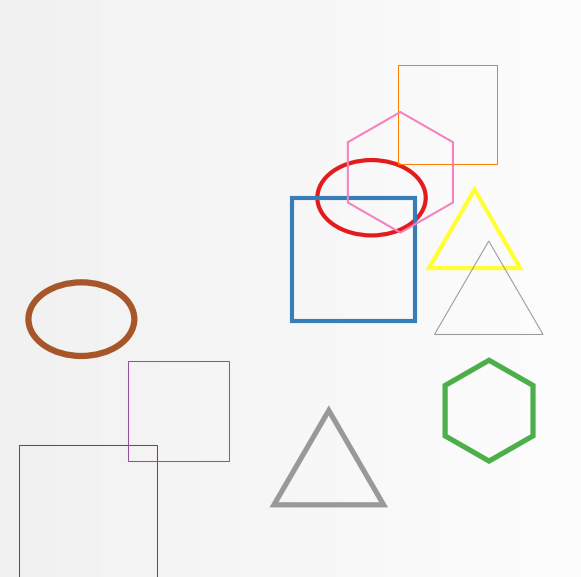[{"shape": "oval", "thickness": 2, "radius": 0.47, "center": [0.639, 0.657]}, {"shape": "square", "thickness": 0.5, "radius": 0.59, "center": [0.152, 0.111]}, {"shape": "square", "thickness": 2, "radius": 0.53, "center": [0.609, 0.55]}, {"shape": "hexagon", "thickness": 2.5, "radius": 0.44, "center": [0.841, 0.288]}, {"shape": "square", "thickness": 0.5, "radius": 0.43, "center": [0.307, 0.287]}, {"shape": "square", "thickness": 0.5, "radius": 0.43, "center": [0.77, 0.801]}, {"shape": "triangle", "thickness": 2, "radius": 0.45, "center": [0.816, 0.58]}, {"shape": "oval", "thickness": 3, "radius": 0.46, "center": [0.14, 0.446]}, {"shape": "hexagon", "thickness": 1, "radius": 0.52, "center": [0.689, 0.701]}, {"shape": "triangle", "thickness": 0.5, "radius": 0.54, "center": [0.841, 0.474]}, {"shape": "triangle", "thickness": 2.5, "radius": 0.54, "center": [0.566, 0.179]}]